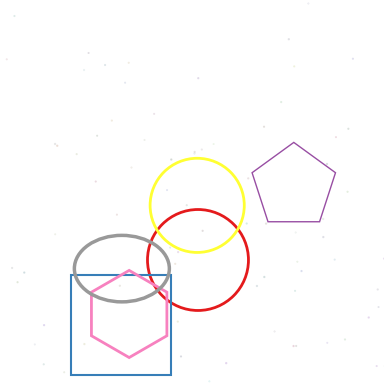[{"shape": "circle", "thickness": 2, "radius": 0.66, "center": [0.514, 0.325]}, {"shape": "square", "thickness": 1.5, "radius": 0.65, "center": [0.314, 0.155]}, {"shape": "pentagon", "thickness": 1, "radius": 0.57, "center": [0.763, 0.516]}, {"shape": "circle", "thickness": 2, "radius": 0.61, "center": [0.512, 0.467]}, {"shape": "hexagon", "thickness": 2, "radius": 0.57, "center": [0.335, 0.184]}, {"shape": "oval", "thickness": 2.5, "radius": 0.62, "center": [0.317, 0.302]}]